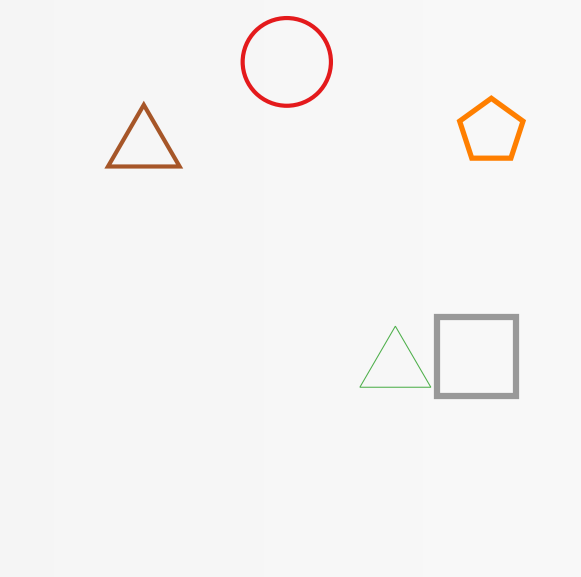[{"shape": "circle", "thickness": 2, "radius": 0.38, "center": [0.493, 0.892]}, {"shape": "triangle", "thickness": 0.5, "radius": 0.35, "center": [0.68, 0.364]}, {"shape": "pentagon", "thickness": 2.5, "radius": 0.29, "center": [0.845, 0.772]}, {"shape": "triangle", "thickness": 2, "radius": 0.36, "center": [0.247, 0.746]}, {"shape": "square", "thickness": 3, "radius": 0.34, "center": [0.819, 0.382]}]